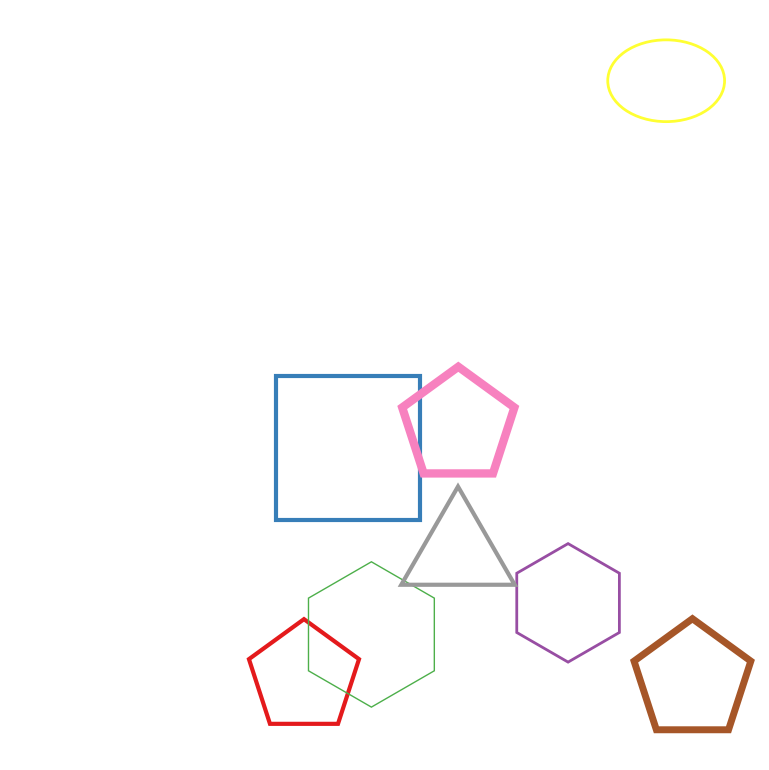[{"shape": "pentagon", "thickness": 1.5, "radius": 0.38, "center": [0.395, 0.121]}, {"shape": "square", "thickness": 1.5, "radius": 0.47, "center": [0.452, 0.419]}, {"shape": "hexagon", "thickness": 0.5, "radius": 0.47, "center": [0.482, 0.176]}, {"shape": "hexagon", "thickness": 1, "radius": 0.38, "center": [0.738, 0.217]}, {"shape": "oval", "thickness": 1, "radius": 0.38, "center": [0.865, 0.895]}, {"shape": "pentagon", "thickness": 2.5, "radius": 0.4, "center": [0.899, 0.117]}, {"shape": "pentagon", "thickness": 3, "radius": 0.38, "center": [0.595, 0.447]}, {"shape": "triangle", "thickness": 1.5, "radius": 0.43, "center": [0.595, 0.283]}]